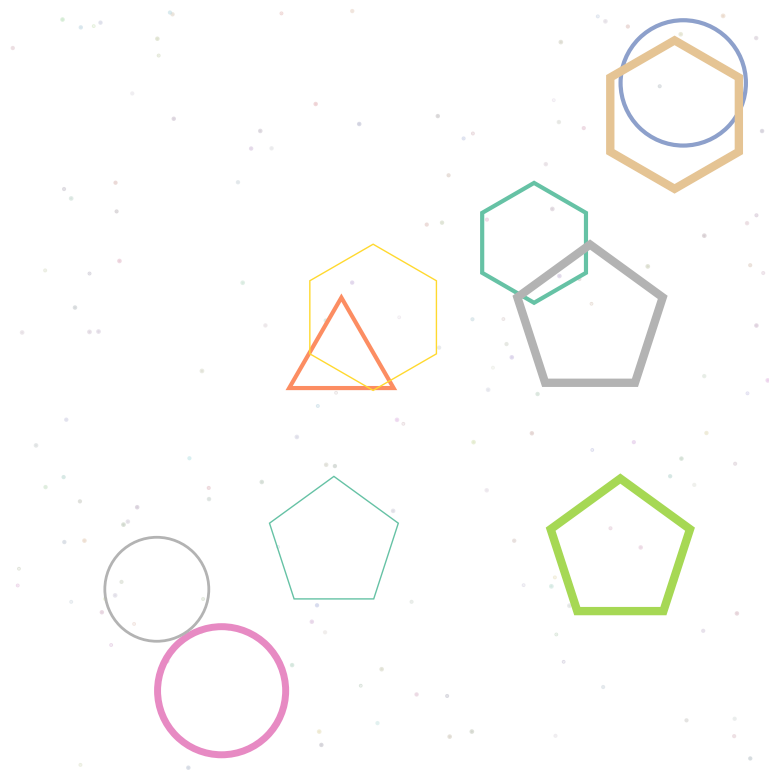[{"shape": "pentagon", "thickness": 0.5, "radius": 0.44, "center": [0.434, 0.293]}, {"shape": "hexagon", "thickness": 1.5, "radius": 0.39, "center": [0.694, 0.685]}, {"shape": "triangle", "thickness": 1.5, "radius": 0.39, "center": [0.443, 0.535]}, {"shape": "circle", "thickness": 1.5, "radius": 0.41, "center": [0.887, 0.892]}, {"shape": "circle", "thickness": 2.5, "radius": 0.42, "center": [0.288, 0.103]}, {"shape": "pentagon", "thickness": 3, "radius": 0.48, "center": [0.806, 0.283]}, {"shape": "hexagon", "thickness": 0.5, "radius": 0.47, "center": [0.485, 0.588]}, {"shape": "hexagon", "thickness": 3, "radius": 0.48, "center": [0.876, 0.851]}, {"shape": "circle", "thickness": 1, "radius": 0.34, "center": [0.204, 0.235]}, {"shape": "pentagon", "thickness": 3, "radius": 0.5, "center": [0.766, 0.583]}]